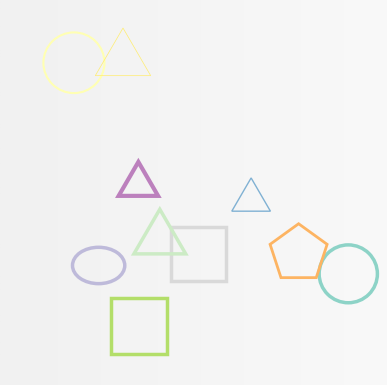[{"shape": "circle", "thickness": 2.5, "radius": 0.38, "center": [0.899, 0.289]}, {"shape": "circle", "thickness": 1.5, "radius": 0.39, "center": [0.191, 0.837]}, {"shape": "oval", "thickness": 2.5, "radius": 0.34, "center": [0.255, 0.31]}, {"shape": "triangle", "thickness": 1, "radius": 0.29, "center": [0.648, 0.48]}, {"shape": "pentagon", "thickness": 2, "radius": 0.39, "center": [0.771, 0.341]}, {"shape": "square", "thickness": 2.5, "radius": 0.36, "center": [0.359, 0.153]}, {"shape": "square", "thickness": 2.5, "radius": 0.35, "center": [0.513, 0.341]}, {"shape": "triangle", "thickness": 3, "radius": 0.29, "center": [0.357, 0.521]}, {"shape": "triangle", "thickness": 2.5, "radius": 0.39, "center": [0.412, 0.379]}, {"shape": "triangle", "thickness": 0.5, "radius": 0.41, "center": [0.317, 0.845]}]